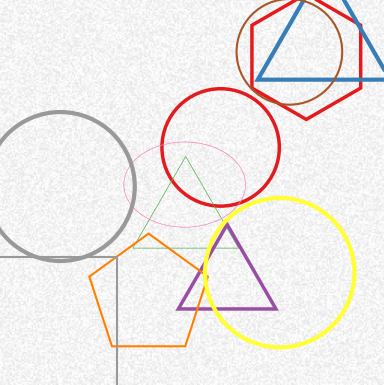[{"shape": "hexagon", "thickness": 2.5, "radius": 0.82, "center": [0.796, 0.853]}, {"shape": "circle", "thickness": 2.5, "radius": 0.76, "center": [0.573, 0.617]}, {"shape": "triangle", "thickness": 3, "radius": 0.99, "center": [0.841, 0.892]}, {"shape": "triangle", "thickness": 0.5, "radius": 0.79, "center": [0.482, 0.435]}, {"shape": "triangle", "thickness": 2.5, "radius": 0.73, "center": [0.59, 0.271]}, {"shape": "pentagon", "thickness": 1.5, "radius": 0.81, "center": [0.386, 0.231]}, {"shape": "circle", "thickness": 3, "radius": 0.97, "center": [0.727, 0.292]}, {"shape": "circle", "thickness": 1.5, "radius": 0.69, "center": [0.752, 0.865]}, {"shape": "oval", "thickness": 0.5, "radius": 0.79, "center": [0.48, 0.521]}, {"shape": "square", "thickness": 1.5, "radius": 0.85, "center": [0.135, 0.162]}, {"shape": "circle", "thickness": 3, "radius": 0.97, "center": [0.157, 0.516]}]